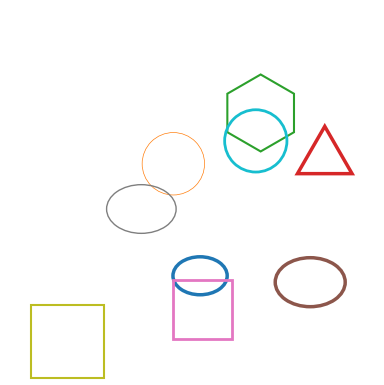[{"shape": "oval", "thickness": 2.5, "radius": 0.35, "center": [0.52, 0.284]}, {"shape": "circle", "thickness": 0.5, "radius": 0.41, "center": [0.45, 0.575]}, {"shape": "hexagon", "thickness": 1.5, "radius": 0.5, "center": [0.677, 0.707]}, {"shape": "triangle", "thickness": 2.5, "radius": 0.41, "center": [0.844, 0.59]}, {"shape": "oval", "thickness": 2.5, "radius": 0.45, "center": [0.806, 0.267]}, {"shape": "square", "thickness": 2, "radius": 0.38, "center": [0.525, 0.196]}, {"shape": "oval", "thickness": 1, "radius": 0.45, "center": [0.367, 0.457]}, {"shape": "square", "thickness": 1.5, "radius": 0.48, "center": [0.176, 0.113]}, {"shape": "circle", "thickness": 2, "radius": 0.4, "center": [0.664, 0.634]}]